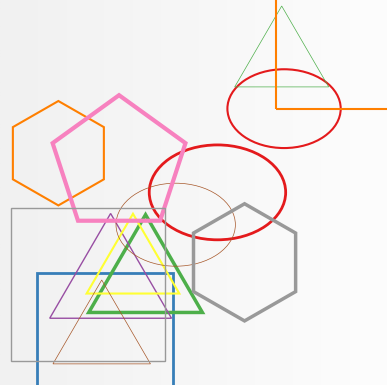[{"shape": "oval", "thickness": 1.5, "radius": 0.73, "center": [0.733, 0.718]}, {"shape": "oval", "thickness": 2, "radius": 0.88, "center": [0.561, 0.5]}, {"shape": "square", "thickness": 2, "radius": 0.88, "center": [0.27, 0.115]}, {"shape": "triangle", "thickness": 0.5, "radius": 0.7, "center": [0.727, 0.844]}, {"shape": "triangle", "thickness": 2.5, "radius": 0.85, "center": [0.376, 0.273]}, {"shape": "triangle", "thickness": 1, "radius": 0.91, "center": [0.285, 0.264]}, {"shape": "hexagon", "thickness": 1.5, "radius": 0.68, "center": [0.151, 0.602]}, {"shape": "square", "thickness": 1.5, "radius": 0.72, "center": [0.857, 0.861]}, {"shape": "triangle", "thickness": 1.5, "radius": 0.69, "center": [0.343, 0.307]}, {"shape": "triangle", "thickness": 0.5, "radius": 0.73, "center": [0.262, 0.128]}, {"shape": "oval", "thickness": 0.5, "radius": 0.77, "center": [0.453, 0.416]}, {"shape": "pentagon", "thickness": 3, "radius": 0.9, "center": [0.307, 0.573]}, {"shape": "square", "thickness": 1, "radius": 0.99, "center": [0.227, 0.26]}, {"shape": "hexagon", "thickness": 2.5, "radius": 0.76, "center": [0.631, 0.319]}]